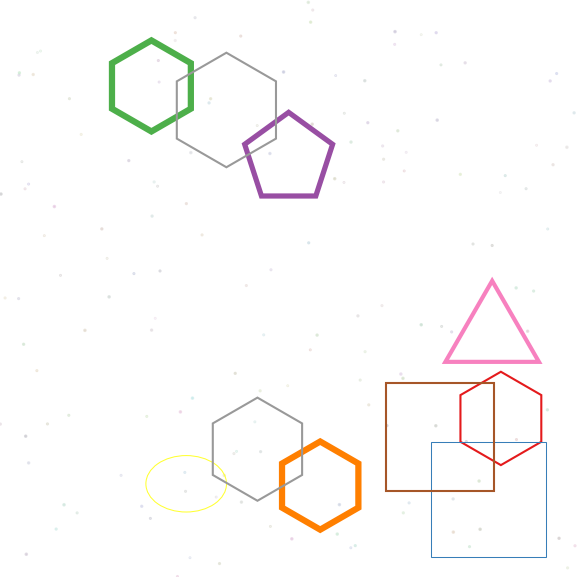[{"shape": "hexagon", "thickness": 1, "radius": 0.4, "center": [0.867, 0.275]}, {"shape": "square", "thickness": 0.5, "radius": 0.5, "center": [0.846, 0.135]}, {"shape": "hexagon", "thickness": 3, "radius": 0.39, "center": [0.262, 0.85]}, {"shape": "pentagon", "thickness": 2.5, "radius": 0.4, "center": [0.5, 0.725]}, {"shape": "hexagon", "thickness": 3, "radius": 0.38, "center": [0.554, 0.158]}, {"shape": "oval", "thickness": 0.5, "radius": 0.35, "center": [0.322, 0.161]}, {"shape": "square", "thickness": 1, "radius": 0.47, "center": [0.762, 0.243]}, {"shape": "triangle", "thickness": 2, "radius": 0.47, "center": [0.852, 0.419]}, {"shape": "hexagon", "thickness": 1, "radius": 0.45, "center": [0.446, 0.221]}, {"shape": "hexagon", "thickness": 1, "radius": 0.5, "center": [0.392, 0.809]}]